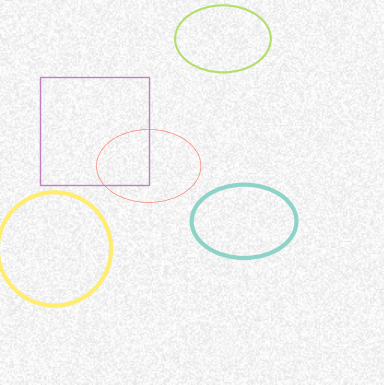[{"shape": "oval", "thickness": 3, "radius": 0.68, "center": [0.634, 0.425]}, {"shape": "oval", "thickness": 0.5, "radius": 0.68, "center": [0.386, 0.569]}, {"shape": "oval", "thickness": 1.5, "radius": 0.62, "center": [0.579, 0.899]}, {"shape": "square", "thickness": 1, "radius": 0.7, "center": [0.246, 0.66]}, {"shape": "circle", "thickness": 3, "radius": 0.74, "center": [0.141, 0.353]}]